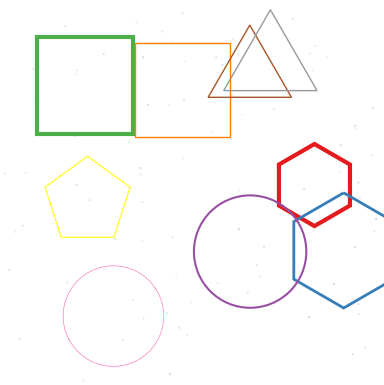[{"shape": "hexagon", "thickness": 3, "radius": 0.53, "center": [0.817, 0.519]}, {"shape": "hexagon", "thickness": 2, "radius": 0.75, "center": [0.893, 0.35]}, {"shape": "square", "thickness": 3, "radius": 0.63, "center": [0.22, 0.778]}, {"shape": "circle", "thickness": 1.5, "radius": 0.73, "center": [0.65, 0.347]}, {"shape": "square", "thickness": 1, "radius": 0.61, "center": [0.475, 0.766]}, {"shape": "pentagon", "thickness": 1, "radius": 0.58, "center": [0.227, 0.478]}, {"shape": "triangle", "thickness": 1, "radius": 0.62, "center": [0.649, 0.81]}, {"shape": "circle", "thickness": 0.5, "radius": 0.65, "center": [0.295, 0.179]}, {"shape": "triangle", "thickness": 1, "radius": 0.7, "center": [0.702, 0.835]}]